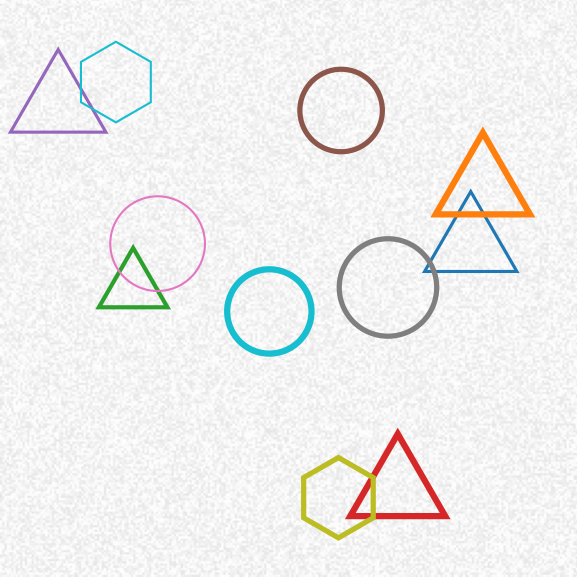[{"shape": "triangle", "thickness": 1.5, "radius": 0.46, "center": [0.815, 0.575]}, {"shape": "triangle", "thickness": 3, "radius": 0.47, "center": [0.836, 0.675]}, {"shape": "triangle", "thickness": 2, "radius": 0.34, "center": [0.231, 0.501]}, {"shape": "triangle", "thickness": 3, "radius": 0.47, "center": [0.689, 0.153]}, {"shape": "triangle", "thickness": 1.5, "radius": 0.48, "center": [0.101, 0.818]}, {"shape": "circle", "thickness": 2.5, "radius": 0.36, "center": [0.591, 0.808]}, {"shape": "circle", "thickness": 1, "radius": 0.41, "center": [0.273, 0.577]}, {"shape": "circle", "thickness": 2.5, "radius": 0.42, "center": [0.672, 0.501]}, {"shape": "hexagon", "thickness": 2.5, "radius": 0.35, "center": [0.586, 0.137]}, {"shape": "circle", "thickness": 3, "radius": 0.37, "center": [0.466, 0.46]}, {"shape": "hexagon", "thickness": 1, "radius": 0.35, "center": [0.201, 0.857]}]